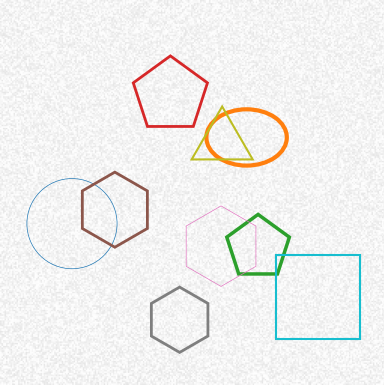[{"shape": "circle", "thickness": 0.5, "radius": 0.59, "center": [0.187, 0.419]}, {"shape": "oval", "thickness": 3, "radius": 0.52, "center": [0.641, 0.643]}, {"shape": "pentagon", "thickness": 2.5, "radius": 0.43, "center": [0.67, 0.358]}, {"shape": "pentagon", "thickness": 2, "radius": 0.51, "center": [0.443, 0.754]}, {"shape": "hexagon", "thickness": 2, "radius": 0.49, "center": [0.298, 0.455]}, {"shape": "hexagon", "thickness": 0.5, "radius": 0.52, "center": [0.574, 0.361]}, {"shape": "hexagon", "thickness": 2, "radius": 0.42, "center": [0.467, 0.169]}, {"shape": "triangle", "thickness": 1.5, "radius": 0.46, "center": [0.577, 0.632]}, {"shape": "square", "thickness": 1.5, "radius": 0.55, "center": [0.826, 0.229]}]